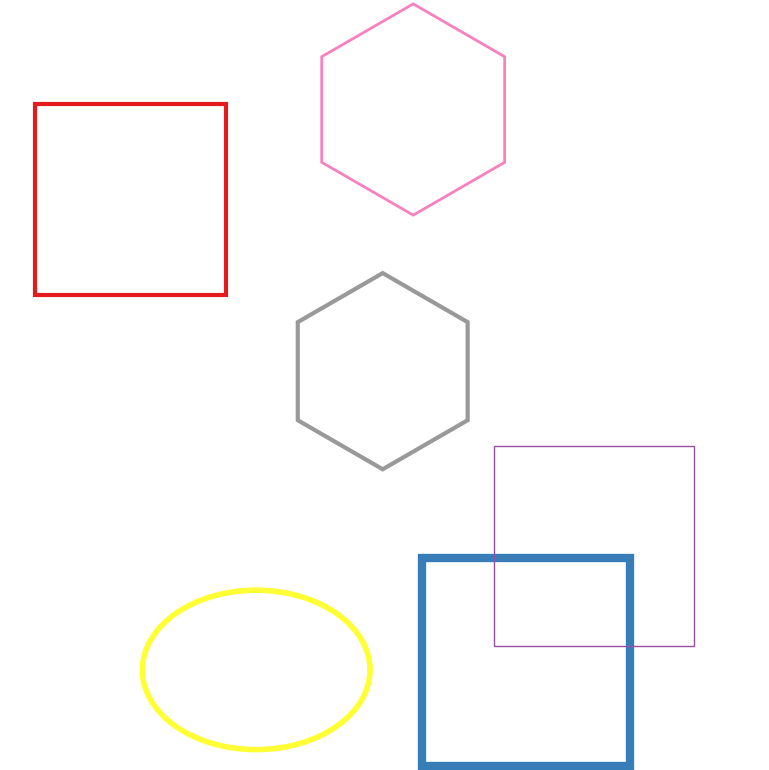[{"shape": "square", "thickness": 1.5, "radius": 0.62, "center": [0.169, 0.741]}, {"shape": "square", "thickness": 3, "radius": 0.67, "center": [0.683, 0.14]}, {"shape": "square", "thickness": 0.5, "radius": 0.65, "center": [0.772, 0.291]}, {"shape": "oval", "thickness": 2, "radius": 0.74, "center": [0.333, 0.13]}, {"shape": "hexagon", "thickness": 1, "radius": 0.69, "center": [0.537, 0.858]}, {"shape": "hexagon", "thickness": 1.5, "radius": 0.64, "center": [0.497, 0.518]}]